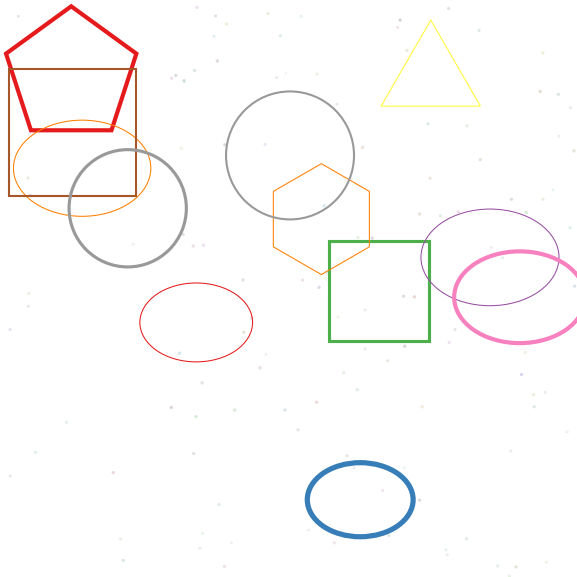[{"shape": "oval", "thickness": 0.5, "radius": 0.49, "center": [0.34, 0.441]}, {"shape": "pentagon", "thickness": 2, "radius": 0.59, "center": [0.123, 0.87]}, {"shape": "oval", "thickness": 2.5, "radius": 0.46, "center": [0.624, 0.134]}, {"shape": "square", "thickness": 1.5, "radius": 0.43, "center": [0.656, 0.495]}, {"shape": "oval", "thickness": 0.5, "radius": 0.6, "center": [0.848, 0.553]}, {"shape": "oval", "thickness": 0.5, "radius": 0.59, "center": [0.142, 0.708]}, {"shape": "hexagon", "thickness": 0.5, "radius": 0.48, "center": [0.556, 0.62]}, {"shape": "triangle", "thickness": 0.5, "radius": 0.5, "center": [0.746, 0.865]}, {"shape": "square", "thickness": 1, "radius": 0.55, "center": [0.126, 0.769]}, {"shape": "oval", "thickness": 2, "radius": 0.57, "center": [0.9, 0.484]}, {"shape": "circle", "thickness": 1, "radius": 0.55, "center": [0.502, 0.73]}, {"shape": "circle", "thickness": 1.5, "radius": 0.51, "center": [0.221, 0.638]}]